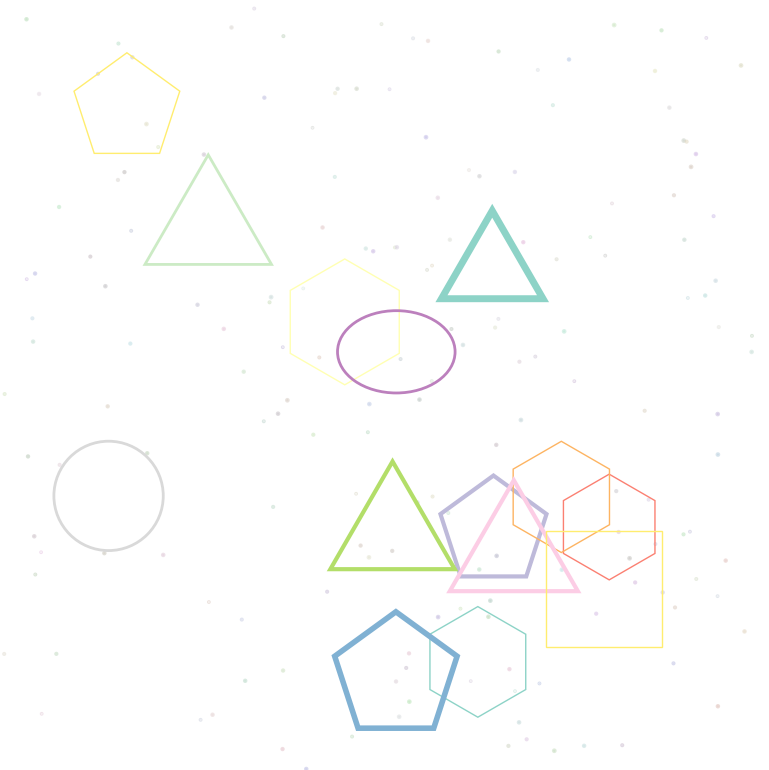[{"shape": "triangle", "thickness": 2.5, "radius": 0.38, "center": [0.639, 0.65]}, {"shape": "hexagon", "thickness": 0.5, "radius": 0.36, "center": [0.621, 0.14]}, {"shape": "hexagon", "thickness": 0.5, "radius": 0.41, "center": [0.448, 0.582]}, {"shape": "pentagon", "thickness": 1.5, "radius": 0.36, "center": [0.641, 0.31]}, {"shape": "hexagon", "thickness": 0.5, "radius": 0.34, "center": [0.791, 0.316]}, {"shape": "pentagon", "thickness": 2, "radius": 0.42, "center": [0.514, 0.122]}, {"shape": "hexagon", "thickness": 0.5, "radius": 0.36, "center": [0.729, 0.355]}, {"shape": "triangle", "thickness": 1.5, "radius": 0.47, "center": [0.51, 0.307]}, {"shape": "triangle", "thickness": 1.5, "radius": 0.48, "center": [0.667, 0.28]}, {"shape": "circle", "thickness": 1, "radius": 0.36, "center": [0.141, 0.356]}, {"shape": "oval", "thickness": 1, "radius": 0.38, "center": [0.515, 0.543]}, {"shape": "triangle", "thickness": 1, "radius": 0.47, "center": [0.27, 0.704]}, {"shape": "square", "thickness": 0.5, "radius": 0.38, "center": [0.785, 0.235]}, {"shape": "pentagon", "thickness": 0.5, "radius": 0.36, "center": [0.165, 0.859]}]